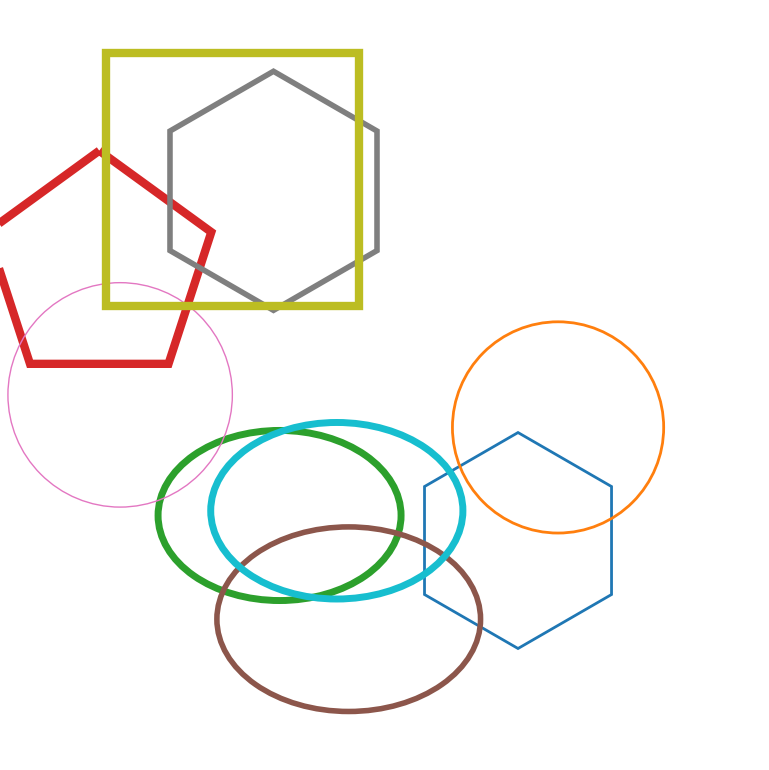[{"shape": "hexagon", "thickness": 1, "radius": 0.7, "center": [0.673, 0.298]}, {"shape": "circle", "thickness": 1, "radius": 0.69, "center": [0.725, 0.445]}, {"shape": "oval", "thickness": 2.5, "radius": 0.79, "center": [0.363, 0.331]}, {"shape": "pentagon", "thickness": 3, "radius": 0.77, "center": [0.129, 0.651]}, {"shape": "oval", "thickness": 2, "radius": 0.86, "center": [0.453, 0.196]}, {"shape": "circle", "thickness": 0.5, "radius": 0.73, "center": [0.156, 0.487]}, {"shape": "hexagon", "thickness": 2, "radius": 0.78, "center": [0.355, 0.752]}, {"shape": "square", "thickness": 3, "radius": 0.82, "center": [0.302, 0.766]}, {"shape": "oval", "thickness": 2.5, "radius": 0.82, "center": [0.437, 0.337]}]